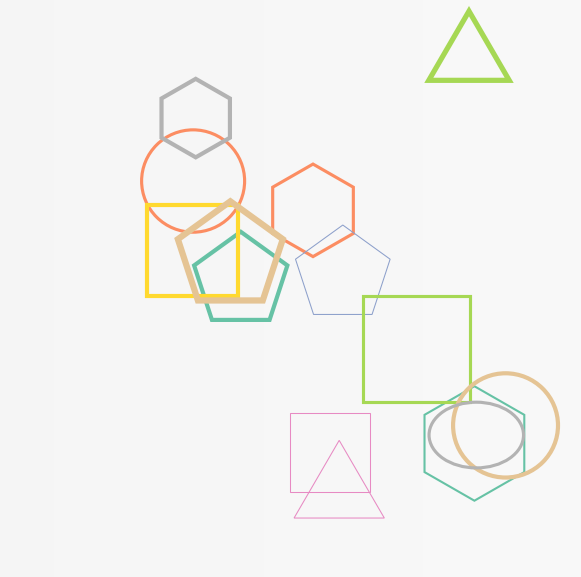[{"shape": "hexagon", "thickness": 1, "radius": 0.5, "center": [0.816, 0.231]}, {"shape": "pentagon", "thickness": 2, "radius": 0.42, "center": [0.414, 0.513]}, {"shape": "circle", "thickness": 1.5, "radius": 0.44, "center": [0.332, 0.686]}, {"shape": "hexagon", "thickness": 1.5, "radius": 0.4, "center": [0.539, 0.635]}, {"shape": "pentagon", "thickness": 0.5, "radius": 0.43, "center": [0.59, 0.524]}, {"shape": "triangle", "thickness": 0.5, "radius": 0.45, "center": [0.584, 0.147]}, {"shape": "square", "thickness": 0.5, "radius": 0.34, "center": [0.568, 0.216]}, {"shape": "square", "thickness": 1.5, "radius": 0.46, "center": [0.717, 0.395]}, {"shape": "triangle", "thickness": 2.5, "radius": 0.4, "center": [0.807, 0.9]}, {"shape": "square", "thickness": 2, "radius": 0.39, "center": [0.331, 0.566]}, {"shape": "pentagon", "thickness": 3, "radius": 0.47, "center": [0.396, 0.556]}, {"shape": "circle", "thickness": 2, "radius": 0.45, "center": [0.87, 0.262]}, {"shape": "hexagon", "thickness": 2, "radius": 0.34, "center": [0.337, 0.795]}, {"shape": "oval", "thickness": 1.5, "radius": 0.41, "center": [0.819, 0.246]}]